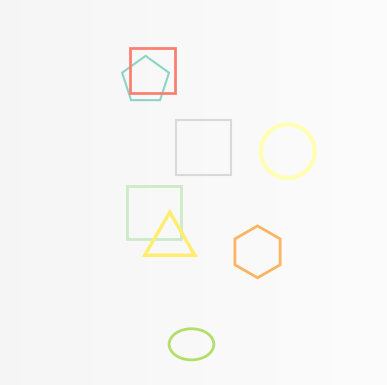[{"shape": "pentagon", "thickness": 1.5, "radius": 0.32, "center": [0.376, 0.791]}, {"shape": "circle", "thickness": 3, "radius": 0.35, "center": [0.742, 0.607]}, {"shape": "square", "thickness": 2, "radius": 0.29, "center": [0.393, 0.817]}, {"shape": "hexagon", "thickness": 2, "radius": 0.34, "center": [0.665, 0.346]}, {"shape": "oval", "thickness": 2, "radius": 0.29, "center": [0.494, 0.106]}, {"shape": "square", "thickness": 1.5, "radius": 0.36, "center": [0.525, 0.617]}, {"shape": "square", "thickness": 2, "radius": 0.35, "center": [0.398, 0.448]}, {"shape": "triangle", "thickness": 2.5, "radius": 0.37, "center": [0.438, 0.374]}]